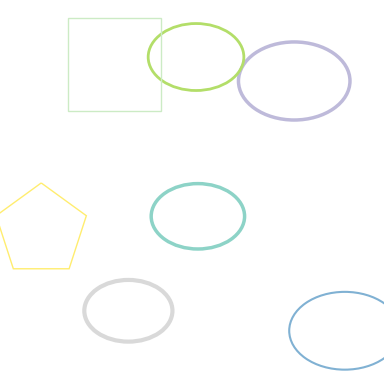[{"shape": "oval", "thickness": 2.5, "radius": 0.61, "center": [0.514, 0.438]}, {"shape": "oval", "thickness": 2.5, "radius": 0.72, "center": [0.764, 0.79]}, {"shape": "oval", "thickness": 1.5, "radius": 0.72, "center": [0.896, 0.141]}, {"shape": "oval", "thickness": 2, "radius": 0.62, "center": [0.509, 0.852]}, {"shape": "oval", "thickness": 3, "radius": 0.57, "center": [0.333, 0.193]}, {"shape": "square", "thickness": 1, "radius": 0.6, "center": [0.296, 0.833]}, {"shape": "pentagon", "thickness": 1, "radius": 0.62, "center": [0.107, 0.402]}]